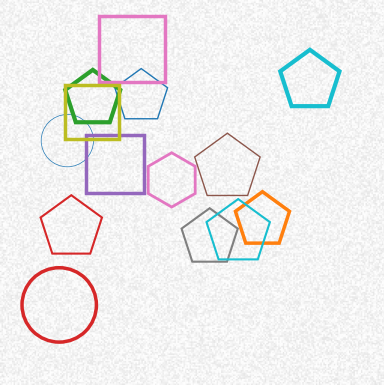[{"shape": "pentagon", "thickness": 1, "radius": 0.36, "center": [0.367, 0.75]}, {"shape": "circle", "thickness": 0.5, "radius": 0.34, "center": [0.175, 0.635]}, {"shape": "pentagon", "thickness": 2.5, "radius": 0.37, "center": [0.682, 0.428]}, {"shape": "pentagon", "thickness": 3, "radius": 0.38, "center": [0.241, 0.743]}, {"shape": "pentagon", "thickness": 1.5, "radius": 0.42, "center": [0.185, 0.409]}, {"shape": "circle", "thickness": 2.5, "radius": 0.48, "center": [0.154, 0.208]}, {"shape": "square", "thickness": 2.5, "radius": 0.38, "center": [0.299, 0.574]}, {"shape": "pentagon", "thickness": 1, "radius": 0.45, "center": [0.591, 0.565]}, {"shape": "square", "thickness": 2.5, "radius": 0.43, "center": [0.344, 0.874]}, {"shape": "hexagon", "thickness": 2, "radius": 0.35, "center": [0.446, 0.533]}, {"shape": "pentagon", "thickness": 1.5, "radius": 0.38, "center": [0.545, 0.382]}, {"shape": "square", "thickness": 2.5, "radius": 0.35, "center": [0.239, 0.71]}, {"shape": "pentagon", "thickness": 3, "radius": 0.4, "center": [0.805, 0.79]}, {"shape": "pentagon", "thickness": 1.5, "radius": 0.43, "center": [0.619, 0.396]}]